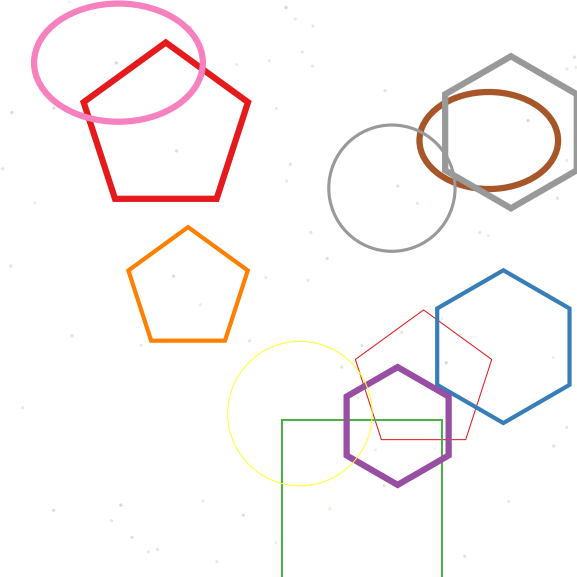[{"shape": "pentagon", "thickness": 3, "radius": 0.75, "center": [0.287, 0.776]}, {"shape": "pentagon", "thickness": 0.5, "radius": 0.62, "center": [0.733, 0.338]}, {"shape": "hexagon", "thickness": 2, "radius": 0.66, "center": [0.872, 0.399]}, {"shape": "square", "thickness": 1, "radius": 0.69, "center": [0.627, 0.133]}, {"shape": "hexagon", "thickness": 3, "radius": 0.51, "center": [0.689, 0.261]}, {"shape": "pentagon", "thickness": 2, "radius": 0.54, "center": [0.326, 0.497]}, {"shape": "circle", "thickness": 0.5, "radius": 0.63, "center": [0.519, 0.283]}, {"shape": "oval", "thickness": 3, "radius": 0.6, "center": [0.846, 0.756]}, {"shape": "oval", "thickness": 3, "radius": 0.73, "center": [0.205, 0.891]}, {"shape": "hexagon", "thickness": 3, "radius": 0.66, "center": [0.885, 0.77]}, {"shape": "circle", "thickness": 1.5, "radius": 0.55, "center": [0.679, 0.673]}]